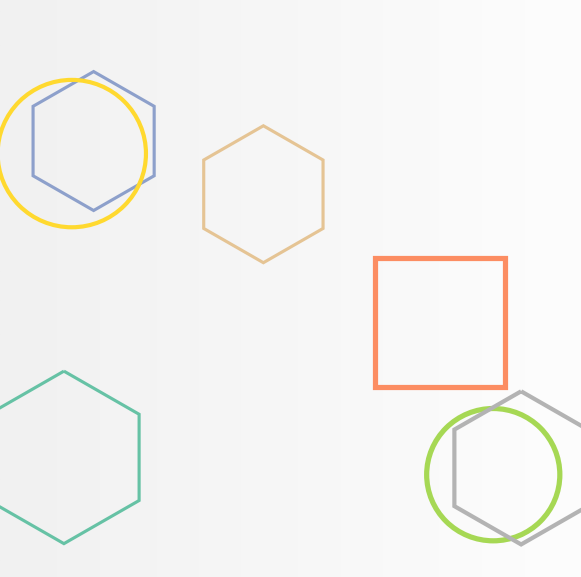[{"shape": "hexagon", "thickness": 1.5, "radius": 0.75, "center": [0.11, 0.207]}, {"shape": "square", "thickness": 2.5, "radius": 0.56, "center": [0.757, 0.441]}, {"shape": "hexagon", "thickness": 1.5, "radius": 0.6, "center": [0.161, 0.755]}, {"shape": "circle", "thickness": 2.5, "radius": 0.57, "center": [0.849, 0.177]}, {"shape": "circle", "thickness": 2, "radius": 0.64, "center": [0.124, 0.733]}, {"shape": "hexagon", "thickness": 1.5, "radius": 0.59, "center": [0.453, 0.663]}, {"shape": "hexagon", "thickness": 2, "radius": 0.66, "center": [0.897, 0.189]}]